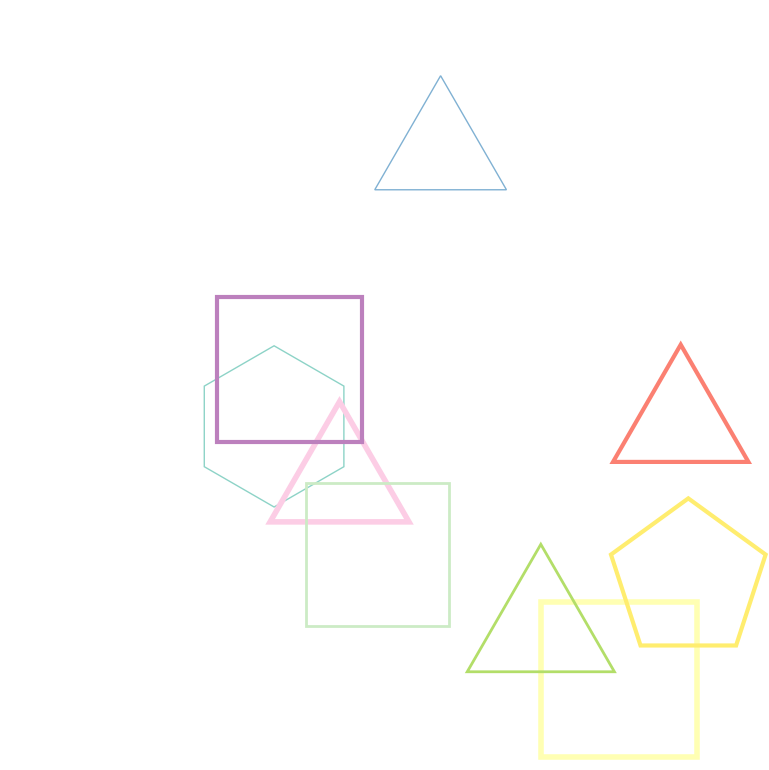[{"shape": "hexagon", "thickness": 0.5, "radius": 0.52, "center": [0.356, 0.446]}, {"shape": "square", "thickness": 2, "radius": 0.51, "center": [0.804, 0.118]}, {"shape": "triangle", "thickness": 1.5, "radius": 0.51, "center": [0.884, 0.451]}, {"shape": "triangle", "thickness": 0.5, "radius": 0.49, "center": [0.572, 0.803]}, {"shape": "triangle", "thickness": 1, "radius": 0.55, "center": [0.702, 0.183]}, {"shape": "triangle", "thickness": 2, "radius": 0.52, "center": [0.441, 0.374]}, {"shape": "square", "thickness": 1.5, "radius": 0.47, "center": [0.376, 0.52]}, {"shape": "square", "thickness": 1, "radius": 0.47, "center": [0.49, 0.28]}, {"shape": "pentagon", "thickness": 1.5, "radius": 0.53, "center": [0.894, 0.247]}]